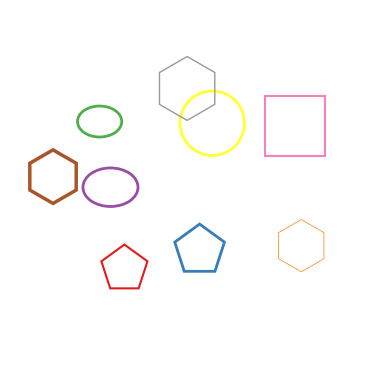[{"shape": "pentagon", "thickness": 1.5, "radius": 0.31, "center": [0.323, 0.302]}, {"shape": "pentagon", "thickness": 2, "radius": 0.34, "center": [0.518, 0.35]}, {"shape": "oval", "thickness": 2, "radius": 0.29, "center": [0.259, 0.684]}, {"shape": "oval", "thickness": 2, "radius": 0.36, "center": [0.287, 0.514]}, {"shape": "hexagon", "thickness": 0.5, "radius": 0.34, "center": [0.783, 0.362]}, {"shape": "circle", "thickness": 2, "radius": 0.42, "center": [0.551, 0.68]}, {"shape": "hexagon", "thickness": 2.5, "radius": 0.35, "center": [0.138, 0.541]}, {"shape": "square", "thickness": 1.5, "radius": 0.39, "center": [0.765, 0.672]}, {"shape": "hexagon", "thickness": 1, "radius": 0.41, "center": [0.486, 0.77]}]